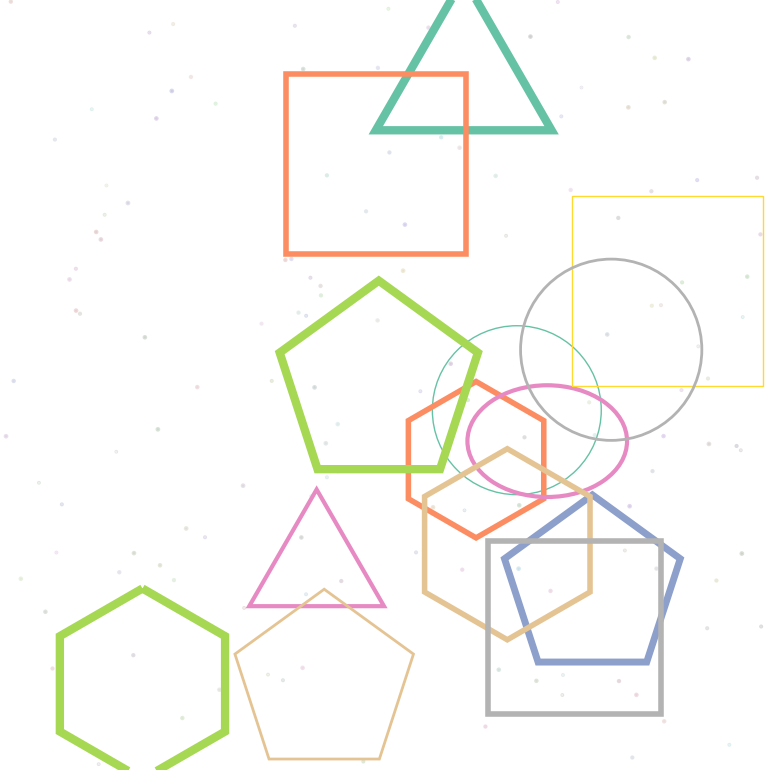[{"shape": "circle", "thickness": 0.5, "radius": 0.55, "center": [0.671, 0.467]}, {"shape": "triangle", "thickness": 3, "radius": 0.66, "center": [0.602, 0.897]}, {"shape": "hexagon", "thickness": 2, "radius": 0.51, "center": [0.618, 0.403]}, {"shape": "square", "thickness": 2, "radius": 0.58, "center": [0.489, 0.787]}, {"shape": "pentagon", "thickness": 2.5, "radius": 0.6, "center": [0.769, 0.237]}, {"shape": "oval", "thickness": 1.5, "radius": 0.52, "center": [0.711, 0.427]}, {"shape": "triangle", "thickness": 1.5, "radius": 0.51, "center": [0.411, 0.263]}, {"shape": "hexagon", "thickness": 3, "radius": 0.62, "center": [0.185, 0.112]}, {"shape": "pentagon", "thickness": 3, "radius": 0.68, "center": [0.492, 0.5]}, {"shape": "square", "thickness": 0.5, "radius": 0.62, "center": [0.867, 0.622]}, {"shape": "hexagon", "thickness": 2, "radius": 0.62, "center": [0.659, 0.293]}, {"shape": "pentagon", "thickness": 1, "radius": 0.61, "center": [0.421, 0.113]}, {"shape": "square", "thickness": 2, "radius": 0.56, "center": [0.747, 0.185]}, {"shape": "circle", "thickness": 1, "radius": 0.59, "center": [0.794, 0.546]}]